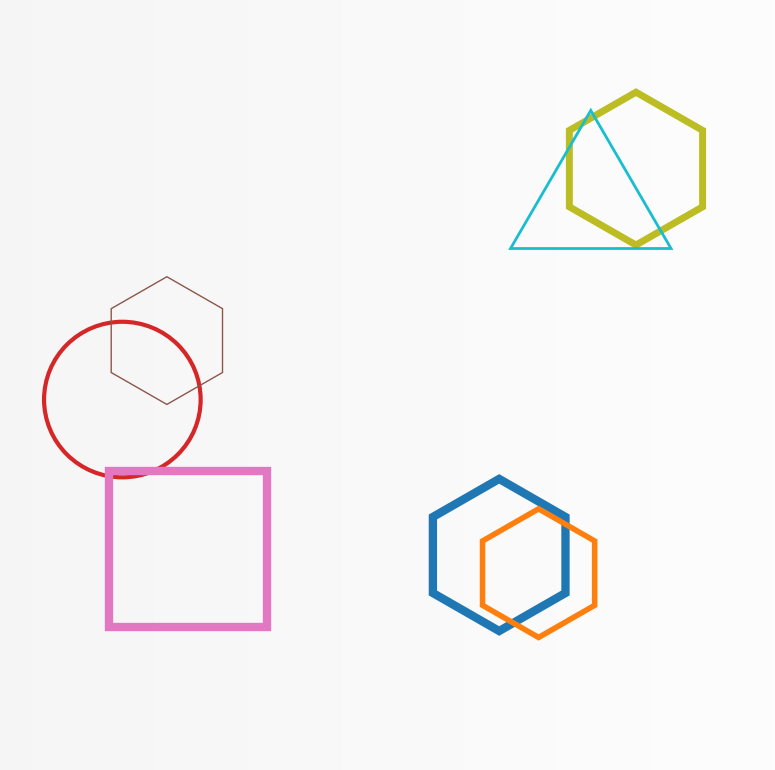[{"shape": "hexagon", "thickness": 3, "radius": 0.49, "center": [0.644, 0.279]}, {"shape": "hexagon", "thickness": 2, "radius": 0.42, "center": [0.695, 0.256]}, {"shape": "circle", "thickness": 1.5, "radius": 0.51, "center": [0.158, 0.481]}, {"shape": "hexagon", "thickness": 0.5, "radius": 0.41, "center": [0.215, 0.558]}, {"shape": "square", "thickness": 3, "radius": 0.51, "center": [0.243, 0.287]}, {"shape": "hexagon", "thickness": 2.5, "radius": 0.5, "center": [0.821, 0.781]}, {"shape": "triangle", "thickness": 1, "radius": 0.6, "center": [0.762, 0.737]}]